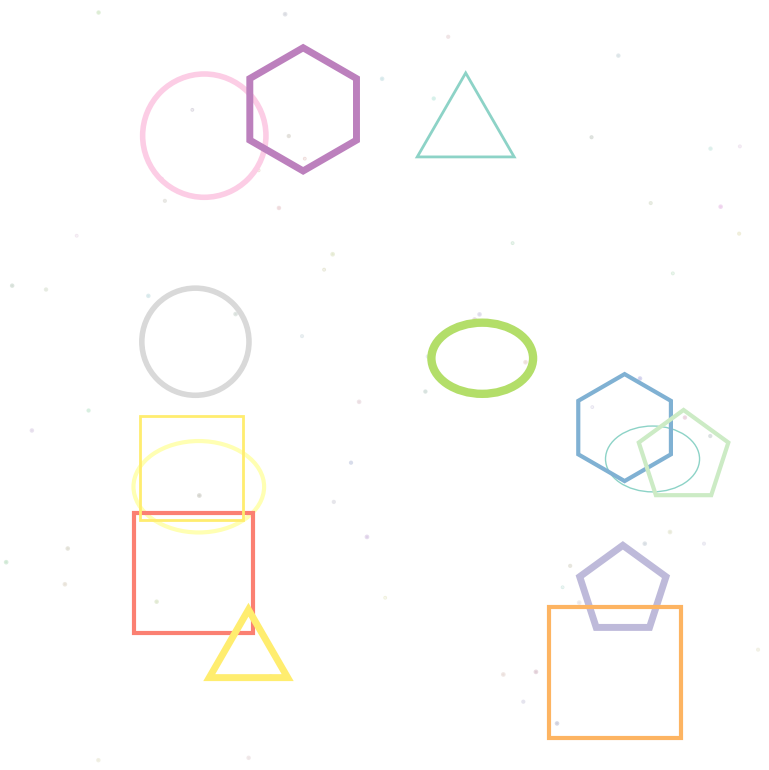[{"shape": "triangle", "thickness": 1, "radius": 0.36, "center": [0.605, 0.833]}, {"shape": "oval", "thickness": 0.5, "radius": 0.31, "center": [0.847, 0.404]}, {"shape": "oval", "thickness": 1.5, "radius": 0.42, "center": [0.258, 0.368]}, {"shape": "pentagon", "thickness": 2.5, "radius": 0.29, "center": [0.809, 0.233]}, {"shape": "square", "thickness": 1.5, "radius": 0.39, "center": [0.251, 0.256]}, {"shape": "hexagon", "thickness": 1.5, "radius": 0.35, "center": [0.811, 0.445]}, {"shape": "square", "thickness": 1.5, "radius": 0.43, "center": [0.799, 0.127]}, {"shape": "oval", "thickness": 3, "radius": 0.33, "center": [0.626, 0.535]}, {"shape": "circle", "thickness": 2, "radius": 0.4, "center": [0.265, 0.824]}, {"shape": "circle", "thickness": 2, "radius": 0.35, "center": [0.254, 0.556]}, {"shape": "hexagon", "thickness": 2.5, "radius": 0.4, "center": [0.394, 0.858]}, {"shape": "pentagon", "thickness": 1.5, "radius": 0.31, "center": [0.888, 0.406]}, {"shape": "triangle", "thickness": 2.5, "radius": 0.29, "center": [0.323, 0.149]}, {"shape": "square", "thickness": 1, "radius": 0.34, "center": [0.249, 0.393]}]